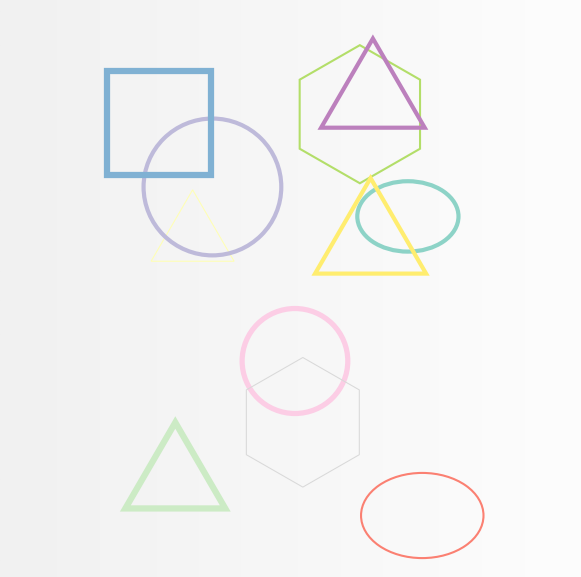[{"shape": "oval", "thickness": 2, "radius": 0.44, "center": [0.702, 0.624]}, {"shape": "triangle", "thickness": 0.5, "radius": 0.41, "center": [0.331, 0.588]}, {"shape": "circle", "thickness": 2, "radius": 0.59, "center": [0.365, 0.675]}, {"shape": "oval", "thickness": 1, "radius": 0.53, "center": [0.726, 0.106]}, {"shape": "square", "thickness": 3, "radius": 0.45, "center": [0.274, 0.786]}, {"shape": "hexagon", "thickness": 1, "radius": 0.6, "center": [0.619, 0.801]}, {"shape": "circle", "thickness": 2.5, "radius": 0.45, "center": [0.507, 0.374]}, {"shape": "hexagon", "thickness": 0.5, "radius": 0.56, "center": [0.521, 0.268]}, {"shape": "triangle", "thickness": 2, "radius": 0.51, "center": [0.642, 0.829]}, {"shape": "triangle", "thickness": 3, "radius": 0.5, "center": [0.302, 0.168]}, {"shape": "triangle", "thickness": 2, "radius": 0.55, "center": [0.638, 0.58]}]